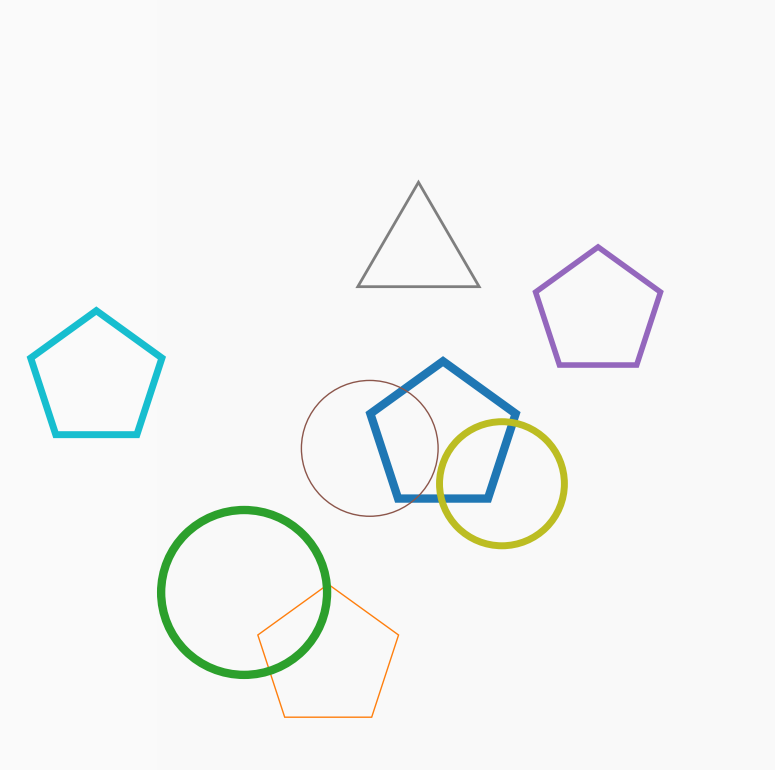[{"shape": "pentagon", "thickness": 3, "radius": 0.49, "center": [0.572, 0.432]}, {"shape": "pentagon", "thickness": 0.5, "radius": 0.48, "center": [0.423, 0.146]}, {"shape": "circle", "thickness": 3, "radius": 0.54, "center": [0.315, 0.231]}, {"shape": "pentagon", "thickness": 2, "radius": 0.42, "center": [0.772, 0.594]}, {"shape": "circle", "thickness": 0.5, "radius": 0.44, "center": [0.477, 0.418]}, {"shape": "triangle", "thickness": 1, "radius": 0.45, "center": [0.54, 0.673]}, {"shape": "circle", "thickness": 2.5, "radius": 0.4, "center": [0.648, 0.372]}, {"shape": "pentagon", "thickness": 2.5, "radius": 0.45, "center": [0.124, 0.508]}]